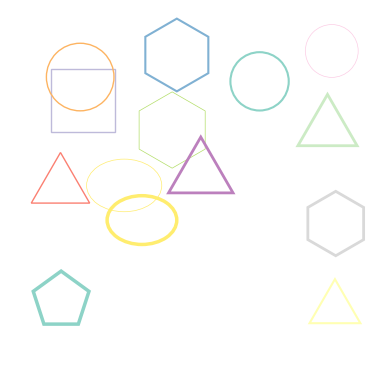[{"shape": "circle", "thickness": 1.5, "radius": 0.38, "center": [0.674, 0.789]}, {"shape": "pentagon", "thickness": 2.5, "radius": 0.38, "center": [0.159, 0.22]}, {"shape": "triangle", "thickness": 1.5, "radius": 0.38, "center": [0.87, 0.199]}, {"shape": "square", "thickness": 1, "radius": 0.41, "center": [0.215, 0.739]}, {"shape": "triangle", "thickness": 1, "radius": 0.44, "center": [0.157, 0.516]}, {"shape": "hexagon", "thickness": 1.5, "radius": 0.47, "center": [0.459, 0.857]}, {"shape": "circle", "thickness": 1, "radius": 0.44, "center": [0.208, 0.8]}, {"shape": "hexagon", "thickness": 0.5, "radius": 0.5, "center": [0.447, 0.662]}, {"shape": "circle", "thickness": 0.5, "radius": 0.34, "center": [0.862, 0.868]}, {"shape": "hexagon", "thickness": 2, "radius": 0.42, "center": [0.872, 0.419]}, {"shape": "triangle", "thickness": 2, "radius": 0.48, "center": [0.522, 0.547]}, {"shape": "triangle", "thickness": 2, "radius": 0.44, "center": [0.851, 0.666]}, {"shape": "oval", "thickness": 2.5, "radius": 0.45, "center": [0.369, 0.428]}, {"shape": "oval", "thickness": 0.5, "radius": 0.49, "center": [0.323, 0.518]}]